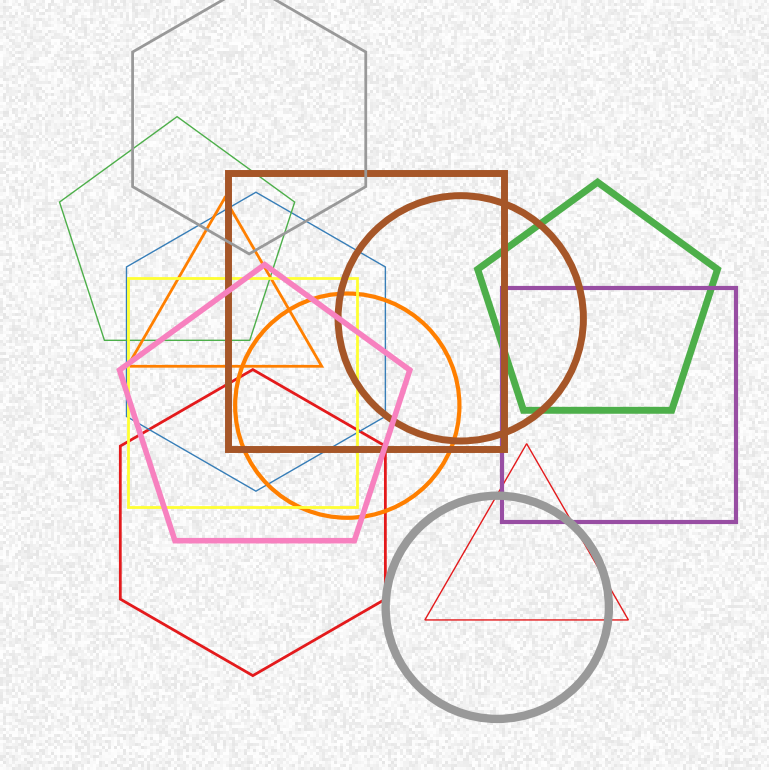[{"shape": "triangle", "thickness": 0.5, "radius": 0.76, "center": [0.684, 0.271]}, {"shape": "hexagon", "thickness": 1, "radius": 0.99, "center": [0.328, 0.321]}, {"shape": "hexagon", "thickness": 0.5, "radius": 0.97, "center": [0.332, 0.556]}, {"shape": "pentagon", "thickness": 2.5, "radius": 0.82, "center": [0.776, 0.6]}, {"shape": "pentagon", "thickness": 0.5, "radius": 0.8, "center": [0.23, 0.688]}, {"shape": "square", "thickness": 1.5, "radius": 0.76, "center": [0.804, 0.474]}, {"shape": "circle", "thickness": 1.5, "radius": 0.73, "center": [0.451, 0.473]}, {"shape": "triangle", "thickness": 1, "radius": 0.73, "center": [0.292, 0.597]}, {"shape": "square", "thickness": 1, "radius": 0.75, "center": [0.315, 0.49]}, {"shape": "circle", "thickness": 2.5, "radius": 0.8, "center": [0.598, 0.587]}, {"shape": "square", "thickness": 2.5, "radius": 0.9, "center": [0.475, 0.596]}, {"shape": "pentagon", "thickness": 2, "radius": 0.99, "center": [0.344, 0.458]}, {"shape": "circle", "thickness": 3, "radius": 0.72, "center": [0.646, 0.211]}, {"shape": "hexagon", "thickness": 1, "radius": 0.87, "center": [0.324, 0.845]}]